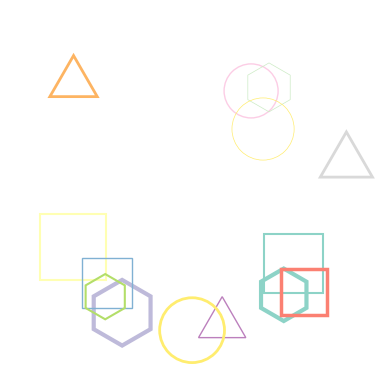[{"shape": "square", "thickness": 1.5, "radius": 0.38, "center": [0.762, 0.316]}, {"shape": "hexagon", "thickness": 3, "radius": 0.34, "center": [0.737, 0.234]}, {"shape": "square", "thickness": 1.5, "radius": 0.43, "center": [0.189, 0.359]}, {"shape": "hexagon", "thickness": 3, "radius": 0.43, "center": [0.317, 0.188]}, {"shape": "square", "thickness": 2.5, "radius": 0.3, "center": [0.789, 0.242]}, {"shape": "square", "thickness": 1, "radius": 0.32, "center": [0.278, 0.265]}, {"shape": "triangle", "thickness": 2, "radius": 0.36, "center": [0.191, 0.785]}, {"shape": "hexagon", "thickness": 1.5, "radius": 0.29, "center": [0.273, 0.229]}, {"shape": "circle", "thickness": 1, "radius": 0.35, "center": [0.652, 0.764]}, {"shape": "triangle", "thickness": 2, "radius": 0.39, "center": [0.9, 0.579]}, {"shape": "triangle", "thickness": 1, "radius": 0.35, "center": [0.577, 0.158]}, {"shape": "hexagon", "thickness": 0.5, "radius": 0.32, "center": [0.699, 0.773]}, {"shape": "circle", "thickness": 0.5, "radius": 0.4, "center": [0.683, 0.665]}, {"shape": "circle", "thickness": 2, "radius": 0.42, "center": [0.499, 0.142]}]